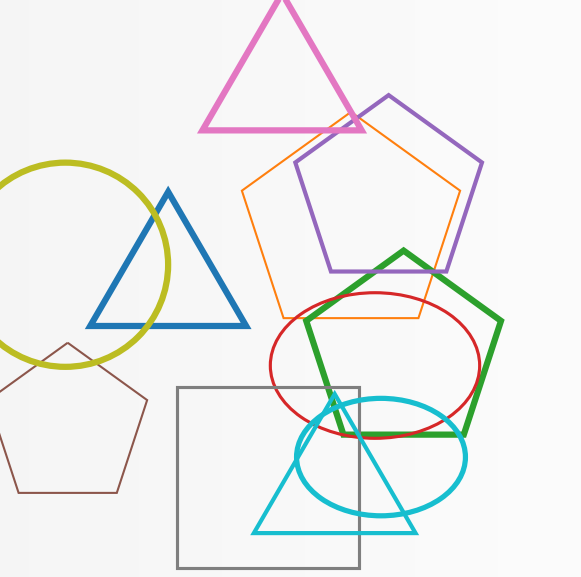[{"shape": "triangle", "thickness": 3, "radius": 0.77, "center": [0.289, 0.512]}, {"shape": "pentagon", "thickness": 1, "radius": 0.99, "center": [0.604, 0.608]}, {"shape": "pentagon", "thickness": 3, "radius": 0.88, "center": [0.694, 0.389]}, {"shape": "oval", "thickness": 1.5, "radius": 0.9, "center": [0.645, 0.366]}, {"shape": "pentagon", "thickness": 2, "radius": 0.84, "center": [0.669, 0.666]}, {"shape": "pentagon", "thickness": 1, "radius": 0.72, "center": [0.116, 0.262]}, {"shape": "triangle", "thickness": 3, "radius": 0.79, "center": [0.485, 0.852]}, {"shape": "square", "thickness": 1.5, "radius": 0.78, "center": [0.461, 0.172]}, {"shape": "circle", "thickness": 3, "radius": 0.88, "center": [0.112, 0.541]}, {"shape": "triangle", "thickness": 2, "radius": 0.8, "center": [0.576, 0.156]}, {"shape": "oval", "thickness": 2.5, "radius": 0.73, "center": [0.655, 0.208]}]